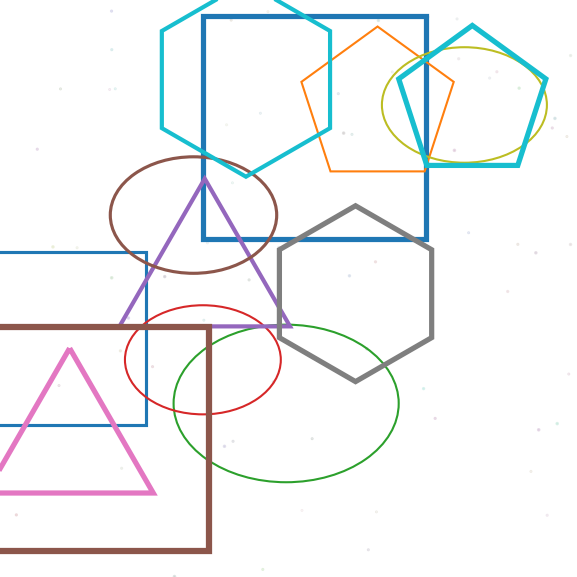[{"shape": "square", "thickness": 1.5, "radius": 0.75, "center": [0.102, 0.412]}, {"shape": "square", "thickness": 2.5, "radius": 0.97, "center": [0.545, 0.778]}, {"shape": "pentagon", "thickness": 1, "radius": 0.69, "center": [0.654, 0.815]}, {"shape": "oval", "thickness": 1, "radius": 0.97, "center": [0.496, 0.301]}, {"shape": "oval", "thickness": 1, "radius": 0.67, "center": [0.351, 0.376]}, {"shape": "triangle", "thickness": 2, "radius": 0.85, "center": [0.355, 0.519]}, {"shape": "square", "thickness": 3, "radius": 0.97, "center": [0.167, 0.239]}, {"shape": "oval", "thickness": 1.5, "radius": 0.72, "center": [0.335, 0.627]}, {"shape": "triangle", "thickness": 2.5, "radius": 0.84, "center": [0.121, 0.229]}, {"shape": "hexagon", "thickness": 2.5, "radius": 0.76, "center": [0.616, 0.491]}, {"shape": "oval", "thickness": 1, "radius": 0.71, "center": [0.804, 0.817]}, {"shape": "hexagon", "thickness": 2, "radius": 0.84, "center": [0.426, 0.861]}, {"shape": "pentagon", "thickness": 2.5, "radius": 0.67, "center": [0.818, 0.821]}]